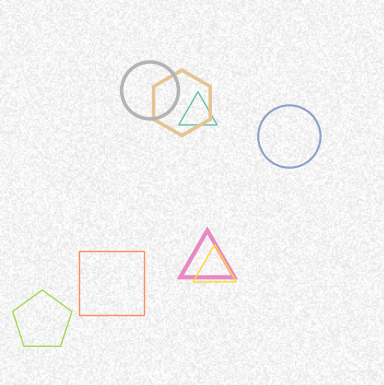[{"shape": "triangle", "thickness": 1, "radius": 0.29, "center": [0.514, 0.704]}, {"shape": "square", "thickness": 1, "radius": 0.42, "center": [0.29, 0.265]}, {"shape": "circle", "thickness": 1.5, "radius": 0.4, "center": [0.752, 0.645]}, {"shape": "triangle", "thickness": 3, "radius": 0.41, "center": [0.538, 0.32]}, {"shape": "pentagon", "thickness": 1, "radius": 0.4, "center": [0.11, 0.166]}, {"shape": "triangle", "thickness": 1, "radius": 0.32, "center": [0.558, 0.3]}, {"shape": "hexagon", "thickness": 2.5, "radius": 0.42, "center": [0.472, 0.733]}, {"shape": "circle", "thickness": 2.5, "radius": 0.37, "center": [0.39, 0.765]}]